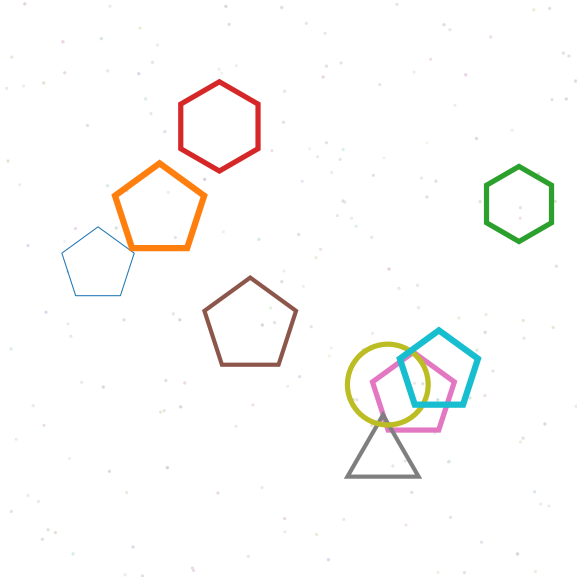[{"shape": "pentagon", "thickness": 0.5, "radius": 0.33, "center": [0.17, 0.54]}, {"shape": "pentagon", "thickness": 3, "radius": 0.41, "center": [0.276, 0.635]}, {"shape": "hexagon", "thickness": 2.5, "radius": 0.33, "center": [0.899, 0.646]}, {"shape": "hexagon", "thickness": 2.5, "radius": 0.39, "center": [0.38, 0.78]}, {"shape": "pentagon", "thickness": 2, "radius": 0.42, "center": [0.433, 0.435]}, {"shape": "pentagon", "thickness": 2.5, "radius": 0.37, "center": [0.716, 0.315]}, {"shape": "triangle", "thickness": 2, "radius": 0.36, "center": [0.663, 0.209]}, {"shape": "circle", "thickness": 2.5, "radius": 0.35, "center": [0.672, 0.333]}, {"shape": "pentagon", "thickness": 3, "radius": 0.36, "center": [0.76, 0.356]}]